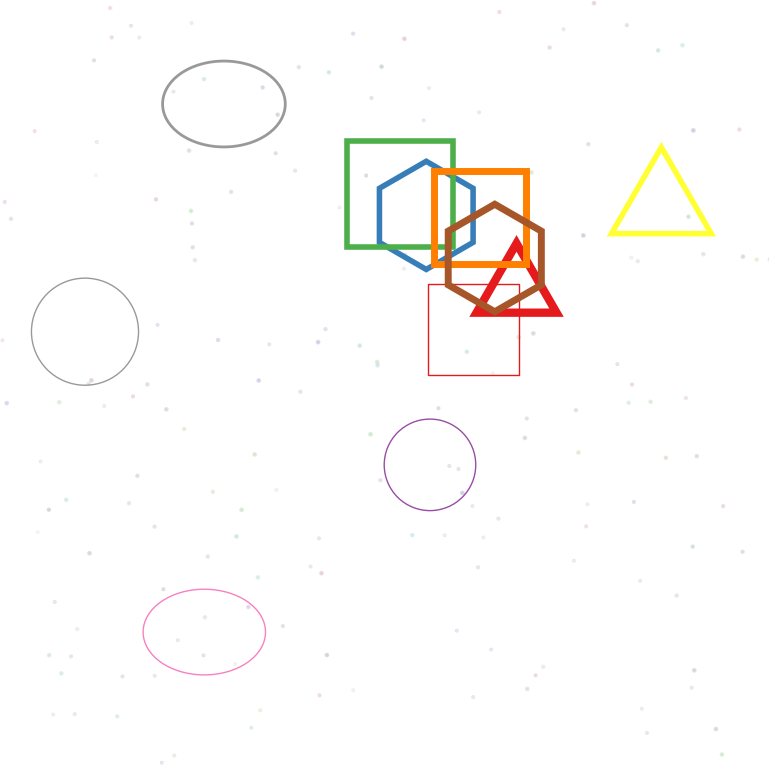[{"shape": "square", "thickness": 0.5, "radius": 0.3, "center": [0.615, 0.572]}, {"shape": "triangle", "thickness": 3, "radius": 0.3, "center": [0.671, 0.624]}, {"shape": "hexagon", "thickness": 2, "radius": 0.35, "center": [0.554, 0.72]}, {"shape": "square", "thickness": 2, "radius": 0.34, "center": [0.519, 0.747]}, {"shape": "circle", "thickness": 0.5, "radius": 0.3, "center": [0.558, 0.396]}, {"shape": "square", "thickness": 2.5, "radius": 0.3, "center": [0.623, 0.718]}, {"shape": "triangle", "thickness": 2, "radius": 0.37, "center": [0.859, 0.734]}, {"shape": "hexagon", "thickness": 2.5, "radius": 0.35, "center": [0.643, 0.665]}, {"shape": "oval", "thickness": 0.5, "radius": 0.4, "center": [0.265, 0.179]}, {"shape": "circle", "thickness": 0.5, "radius": 0.35, "center": [0.11, 0.569]}, {"shape": "oval", "thickness": 1, "radius": 0.4, "center": [0.291, 0.865]}]